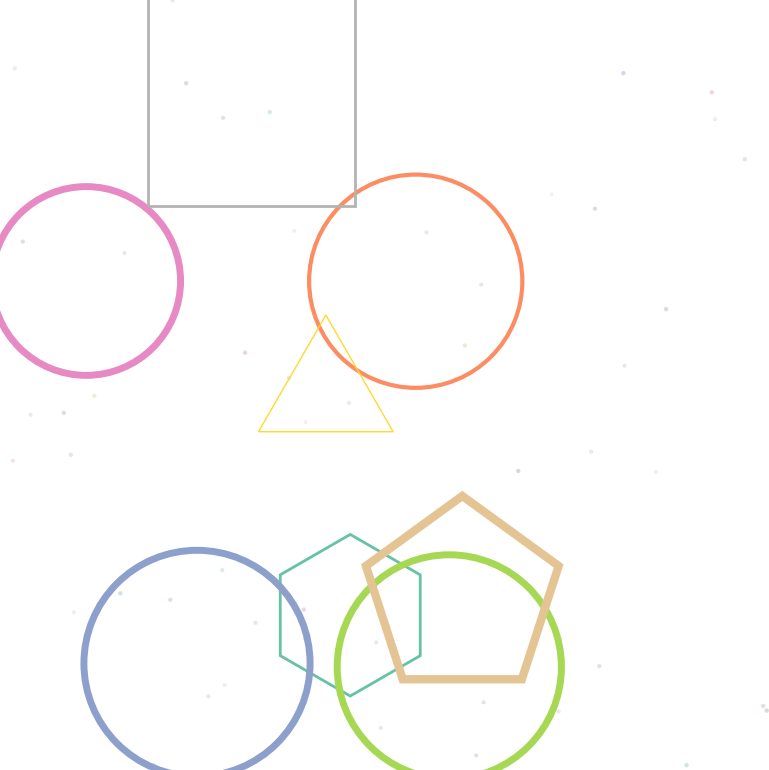[{"shape": "hexagon", "thickness": 1, "radius": 0.52, "center": [0.455, 0.201]}, {"shape": "circle", "thickness": 1.5, "radius": 0.69, "center": [0.54, 0.635]}, {"shape": "circle", "thickness": 2.5, "radius": 0.73, "center": [0.256, 0.138]}, {"shape": "circle", "thickness": 2.5, "radius": 0.61, "center": [0.112, 0.635]}, {"shape": "circle", "thickness": 2.5, "radius": 0.73, "center": [0.584, 0.134]}, {"shape": "triangle", "thickness": 0.5, "radius": 0.5, "center": [0.423, 0.49]}, {"shape": "pentagon", "thickness": 3, "radius": 0.66, "center": [0.6, 0.224]}, {"shape": "square", "thickness": 1, "radius": 0.67, "center": [0.326, 0.868]}]